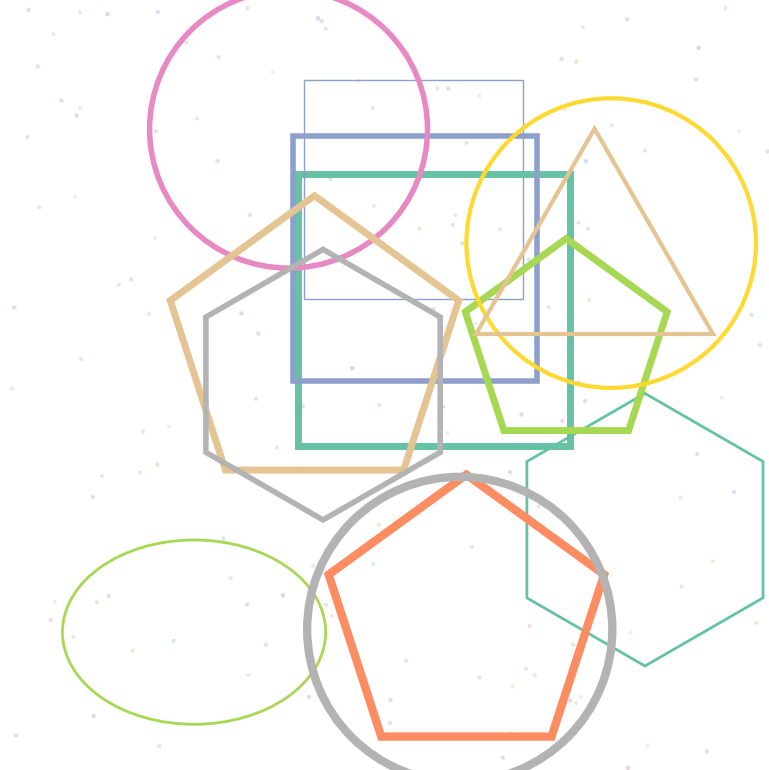[{"shape": "square", "thickness": 2.5, "radius": 0.88, "center": [0.564, 0.597]}, {"shape": "hexagon", "thickness": 1, "radius": 0.89, "center": [0.838, 0.312]}, {"shape": "pentagon", "thickness": 3, "radius": 0.94, "center": [0.606, 0.196]}, {"shape": "square", "thickness": 2, "radius": 0.79, "center": [0.539, 0.664]}, {"shape": "square", "thickness": 0.5, "radius": 0.71, "center": [0.538, 0.754]}, {"shape": "circle", "thickness": 2, "radius": 0.9, "center": [0.375, 0.832]}, {"shape": "oval", "thickness": 1, "radius": 0.85, "center": [0.252, 0.179]}, {"shape": "pentagon", "thickness": 2.5, "radius": 0.69, "center": [0.735, 0.552]}, {"shape": "circle", "thickness": 1.5, "radius": 0.94, "center": [0.794, 0.684]}, {"shape": "triangle", "thickness": 1.5, "radius": 0.89, "center": [0.772, 0.655]}, {"shape": "pentagon", "thickness": 2.5, "radius": 0.98, "center": [0.408, 0.549]}, {"shape": "circle", "thickness": 3, "radius": 0.99, "center": [0.597, 0.183]}, {"shape": "hexagon", "thickness": 2, "radius": 0.88, "center": [0.42, 0.5]}]